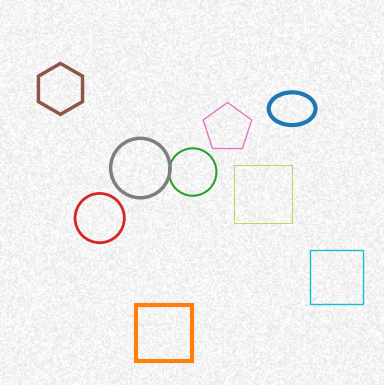[{"shape": "oval", "thickness": 3, "radius": 0.3, "center": [0.759, 0.718]}, {"shape": "square", "thickness": 3, "radius": 0.36, "center": [0.425, 0.134]}, {"shape": "circle", "thickness": 1.5, "radius": 0.31, "center": [0.501, 0.553]}, {"shape": "circle", "thickness": 2, "radius": 0.32, "center": [0.259, 0.434]}, {"shape": "hexagon", "thickness": 2.5, "radius": 0.33, "center": [0.157, 0.769]}, {"shape": "pentagon", "thickness": 1, "radius": 0.33, "center": [0.591, 0.668]}, {"shape": "circle", "thickness": 2.5, "radius": 0.39, "center": [0.365, 0.564]}, {"shape": "square", "thickness": 0.5, "radius": 0.38, "center": [0.682, 0.497]}, {"shape": "square", "thickness": 1, "radius": 0.35, "center": [0.874, 0.281]}]